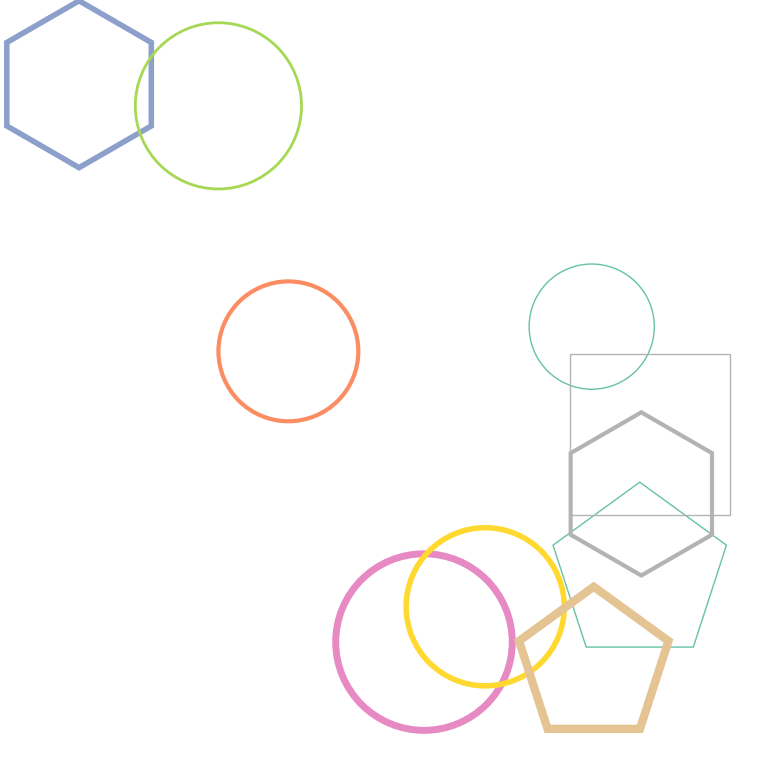[{"shape": "circle", "thickness": 0.5, "radius": 0.41, "center": [0.768, 0.576]}, {"shape": "pentagon", "thickness": 0.5, "radius": 0.59, "center": [0.831, 0.255]}, {"shape": "circle", "thickness": 1.5, "radius": 0.45, "center": [0.375, 0.544]}, {"shape": "hexagon", "thickness": 2, "radius": 0.54, "center": [0.103, 0.891]}, {"shape": "circle", "thickness": 2.5, "radius": 0.57, "center": [0.551, 0.166]}, {"shape": "circle", "thickness": 1, "radius": 0.54, "center": [0.284, 0.863]}, {"shape": "circle", "thickness": 2, "radius": 0.51, "center": [0.63, 0.212]}, {"shape": "pentagon", "thickness": 3, "radius": 0.51, "center": [0.771, 0.136]}, {"shape": "square", "thickness": 0.5, "radius": 0.52, "center": [0.844, 0.436]}, {"shape": "hexagon", "thickness": 1.5, "radius": 0.53, "center": [0.833, 0.359]}]